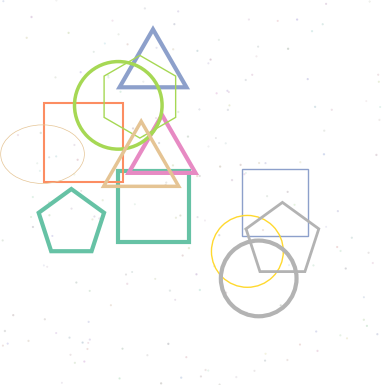[{"shape": "pentagon", "thickness": 3, "radius": 0.45, "center": [0.185, 0.42]}, {"shape": "square", "thickness": 3, "radius": 0.46, "center": [0.399, 0.464]}, {"shape": "square", "thickness": 1.5, "radius": 0.51, "center": [0.218, 0.631]}, {"shape": "triangle", "thickness": 3, "radius": 0.5, "center": [0.397, 0.823]}, {"shape": "square", "thickness": 1, "radius": 0.43, "center": [0.714, 0.475]}, {"shape": "triangle", "thickness": 3, "radius": 0.5, "center": [0.421, 0.601]}, {"shape": "hexagon", "thickness": 1, "radius": 0.54, "center": [0.363, 0.749]}, {"shape": "circle", "thickness": 2.5, "radius": 0.57, "center": [0.307, 0.726]}, {"shape": "circle", "thickness": 1, "radius": 0.47, "center": [0.643, 0.347]}, {"shape": "oval", "thickness": 0.5, "radius": 0.54, "center": [0.11, 0.6]}, {"shape": "triangle", "thickness": 2.5, "radius": 0.56, "center": [0.367, 0.572]}, {"shape": "pentagon", "thickness": 2, "radius": 0.5, "center": [0.734, 0.375]}, {"shape": "circle", "thickness": 3, "radius": 0.49, "center": [0.672, 0.277]}]